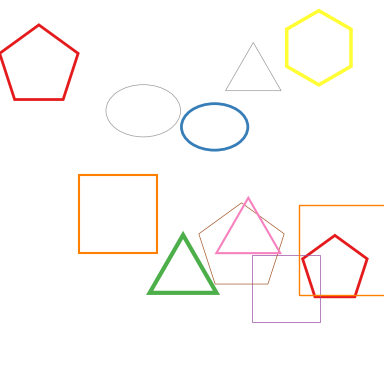[{"shape": "pentagon", "thickness": 2, "radius": 0.44, "center": [0.87, 0.3]}, {"shape": "pentagon", "thickness": 2, "radius": 0.54, "center": [0.101, 0.828]}, {"shape": "oval", "thickness": 2, "radius": 0.43, "center": [0.557, 0.67]}, {"shape": "triangle", "thickness": 3, "radius": 0.5, "center": [0.475, 0.29]}, {"shape": "square", "thickness": 0.5, "radius": 0.44, "center": [0.743, 0.251]}, {"shape": "square", "thickness": 1, "radius": 0.59, "center": [0.893, 0.35]}, {"shape": "square", "thickness": 1.5, "radius": 0.5, "center": [0.307, 0.443]}, {"shape": "hexagon", "thickness": 2.5, "radius": 0.48, "center": [0.828, 0.876]}, {"shape": "pentagon", "thickness": 0.5, "radius": 0.58, "center": [0.627, 0.357]}, {"shape": "triangle", "thickness": 1.5, "radius": 0.48, "center": [0.645, 0.39]}, {"shape": "triangle", "thickness": 0.5, "radius": 0.42, "center": [0.658, 0.806]}, {"shape": "oval", "thickness": 0.5, "radius": 0.48, "center": [0.372, 0.712]}]